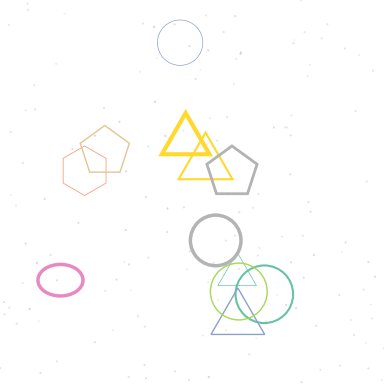[{"shape": "triangle", "thickness": 0.5, "radius": 0.29, "center": [0.616, 0.287]}, {"shape": "circle", "thickness": 1.5, "radius": 0.37, "center": [0.687, 0.236]}, {"shape": "hexagon", "thickness": 0.5, "radius": 0.32, "center": [0.22, 0.557]}, {"shape": "triangle", "thickness": 1, "radius": 0.4, "center": [0.618, 0.172]}, {"shape": "circle", "thickness": 0.5, "radius": 0.29, "center": [0.468, 0.889]}, {"shape": "oval", "thickness": 2.5, "radius": 0.29, "center": [0.157, 0.272]}, {"shape": "circle", "thickness": 1, "radius": 0.37, "center": [0.62, 0.243]}, {"shape": "triangle", "thickness": 3, "radius": 0.36, "center": [0.482, 0.635]}, {"shape": "triangle", "thickness": 1.5, "radius": 0.4, "center": [0.534, 0.575]}, {"shape": "pentagon", "thickness": 1, "radius": 0.33, "center": [0.272, 0.607]}, {"shape": "pentagon", "thickness": 2, "radius": 0.34, "center": [0.603, 0.552]}, {"shape": "circle", "thickness": 2.5, "radius": 0.33, "center": [0.56, 0.376]}]